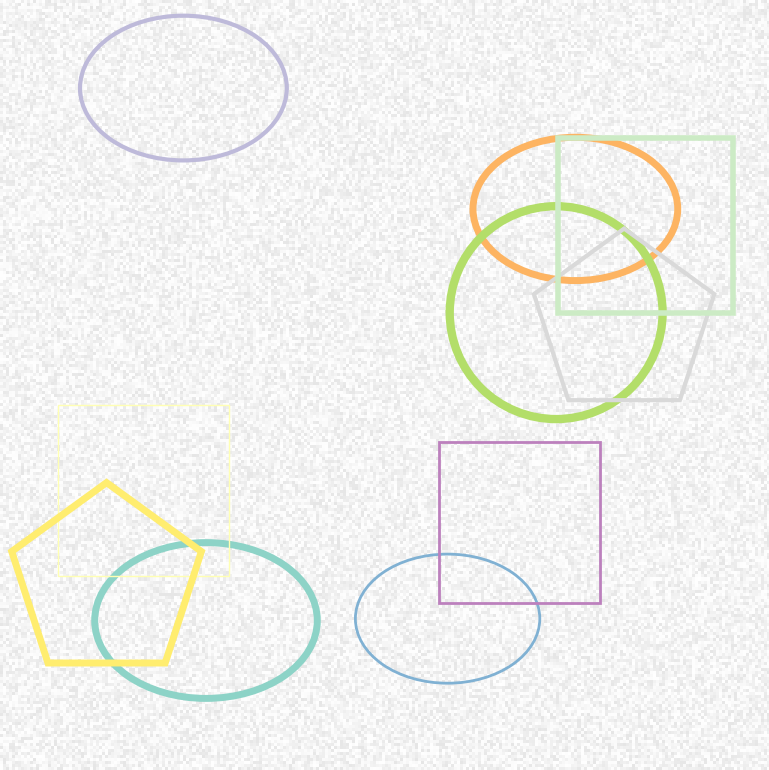[{"shape": "oval", "thickness": 2.5, "radius": 0.72, "center": [0.268, 0.194]}, {"shape": "square", "thickness": 0.5, "radius": 0.55, "center": [0.186, 0.363]}, {"shape": "oval", "thickness": 1.5, "radius": 0.67, "center": [0.238, 0.886]}, {"shape": "oval", "thickness": 1, "radius": 0.6, "center": [0.581, 0.197]}, {"shape": "oval", "thickness": 2.5, "radius": 0.66, "center": [0.747, 0.729]}, {"shape": "circle", "thickness": 3, "radius": 0.69, "center": [0.722, 0.594]}, {"shape": "pentagon", "thickness": 1.5, "radius": 0.62, "center": [0.811, 0.58]}, {"shape": "square", "thickness": 1, "radius": 0.52, "center": [0.674, 0.322]}, {"shape": "square", "thickness": 2, "radius": 0.57, "center": [0.838, 0.707]}, {"shape": "pentagon", "thickness": 2.5, "radius": 0.65, "center": [0.138, 0.244]}]